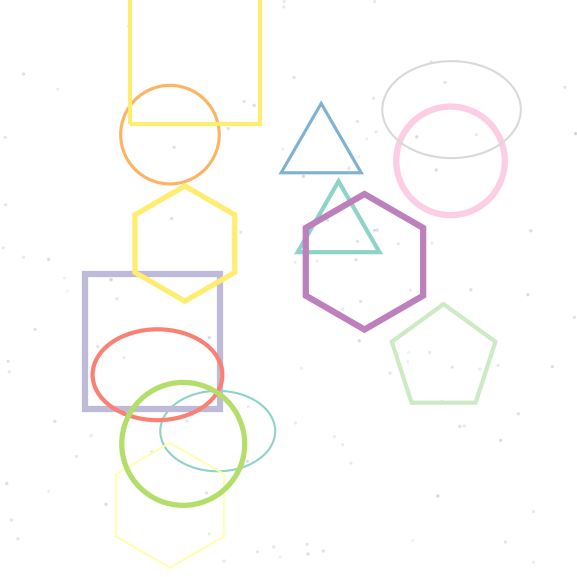[{"shape": "oval", "thickness": 1, "radius": 0.5, "center": [0.377, 0.253]}, {"shape": "triangle", "thickness": 2, "radius": 0.41, "center": [0.586, 0.603]}, {"shape": "hexagon", "thickness": 1, "radius": 0.54, "center": [0.294, 0.124]}, {"shape": "square", "thickness": 3, "radius": 0.58, "center": [0.264, 0.408]}, {"shape": "oval", "thickness": 2, "radius": 0.56, "center": [0.273, 0.35]}, {"shape": "triangle", "thickness": 1.5, "radius": 0.4, "center": [0.556, 0.74]}, {"shape": "circle", "thickness": 1.5, "radius": 0.43, "center": [0.294, 0.766]}, {"shape": "circle", "thickness": 2.5, "radius": 0.53, "center": [0.317, 0.231]}, {"shape": "circle", "thickness": 3, "radius": 0.47, "center": [0.78, 0.721]}, {"shape": "oval", "thickness": 1, "radius": 0.6, "center": [0.782, 0.809]}, {"shape": "hexagon", "thickness": 3, "radius": 0.59, "center": [0.631, 0.546]}, {"shape": "pentagon", "thickness": 2, "radius": 0.47, "center": [0.768, 0.378]}, {"shape": "square", "thickness": 2, "radius": 0.56, "center": [0.338, 0.898]}, {"shape": "hexagon", "thickness": 2.5, "radius": 0.5, "center": [0.32, 0.577]}]